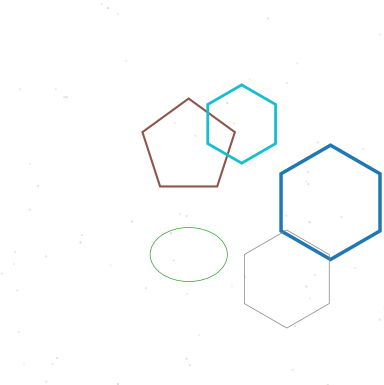[{"shape": "hexagon", "thickness": 2.5, "radius": 0.74, "center": [0.858, 0.474]}, {"shape": "oval", "thickness": 0.5, "radius": 0.5, "center": [0.49, 0.339]}, {"shape": "pentagon", "thickness": 1.5, "radius": 0.63, "center": [0.49, 0.618]}, {"shape": "hexagon", "thickness": 0.5, "radius": 0.64, "center": [0.745, 0.275]}, {"shape": "hexagon", "thickness": 2, "radius": 0.51, "center": [0.628, 0.678]}]